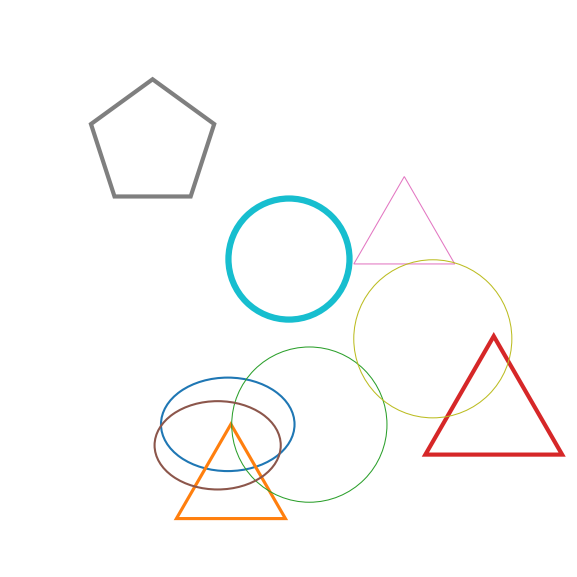[{"shape": "oval", "thickness": 1, "radius": 0.58, "center": [0.394, 0.264]}, {"shape": "triangle", "thickness": 1.5, "radius": 0.54, "center": [0.4, 0.156]}, {"shape": "circle", "thickness": 0.5, "radius": 0.67, "center": [0.536, 0.264]}, {"shape": "triangle", "thickness": 2, "radius": 0.68, "center": [0.855, 0.28]}, {"shape": "oval", "thickness": 1, "radius": 0.55, "center": [0.377, 0.228]}, {"shape": "triangle", "thickness": 0.5, "radius": 0.5, "center": [0.7, 0.593]}, {"shape": "pentagon", "thickness": 2, "radius": 0.56, "center": [0.264, 0.75]}, {"shape": "circle", "thickness": 0.5, "radius": 0.68, "center": [0.749, 0.412]}, {"shape": "circle", "thickness": 3, "radius": 0.52, "center": [0.5, 0.551]}]